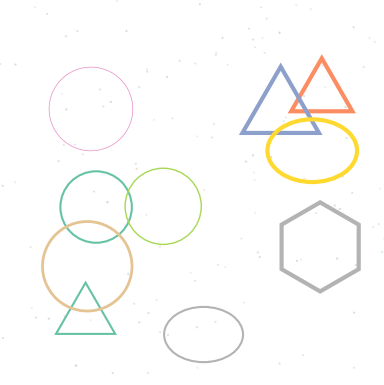[{"shape": "circle", "thickness": 1.5, "radius": 0.46, "center": [0.25, 0.462]}, {"shape": "triangle", "thickness": 1.5, "radius": 0.44, "center": [0.222, 0.177]}, {"shape": "triangle", "thickness": 3, "radius": 0.46, "center": [0.836, 0.757]}, {"shape": "triangle", "thickness": 3, "radius": 0.57, "center": [0.729, 0.712]}, {"shape": "circle", "thickness": 0.5, "radius": 0.54, "center": [0.236, 0.717]}, {"shape": "circle", "thickness": 1, "radius": 0.49, "center": [0.424, 0.464]}, {"shape": "oval", "thickness": 3, "radius": 0.58, "center": [0.811, 0.609]}, {"shape": "circle", "thickness": 2, "radius": 0.58, "center": [0.227, 0.308]}, {"shape": "oval", "thickness": 1.5, "radius": 0.51, "center": [0.529, 0.131]}, {"shape": "hexagon", "thickness": 3, "radius": 0.58, "center": [0.832, 0.359]}]